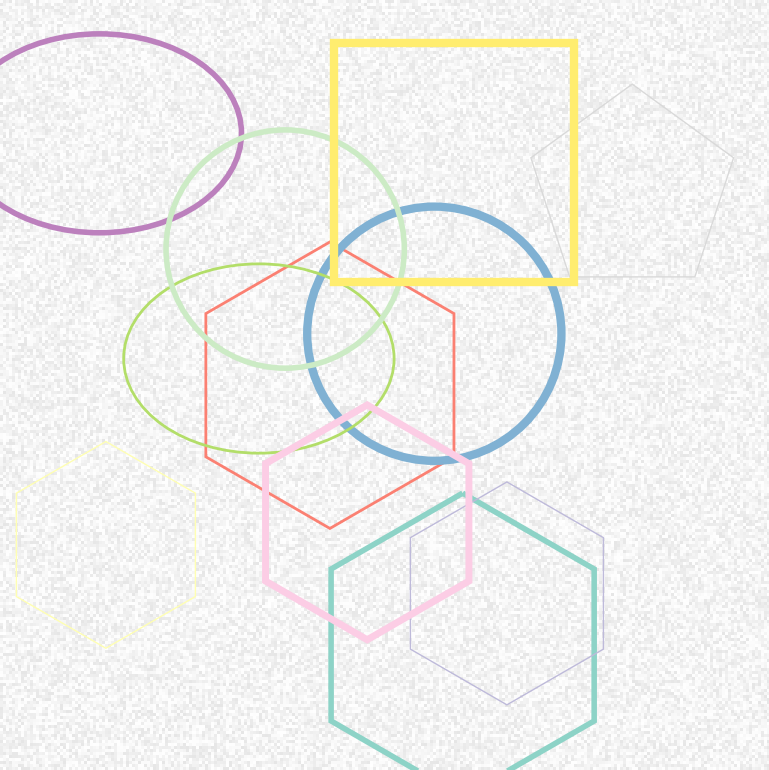[{"shape": "hexagon", "thickness": 2, "radius": 0.99, "center": [0.601, 0.162]}, {"shape": "hexagon", "thickness": 0.5, "radius": 0.67, "center": [0.138, 0.292]}, {"shape": "hexagon", "thickness": 0.5, "radius": 0.72, "center": [0.658, 0.229]}, {"shape": "hexagon", "thickness": 1, "radius": 0.93, "center": [0.428, 0.5]}, {"shape": "circle", "thickness": 3, "radius": 0.83, "center": [0.564, 0.567]}, {"shape": "oval", "thickness": 1, "radius": 0.88, "center": [0.336, 0.534]}, {"shape": "hexagon", "thickness": 2.5, "radius": 0.76, "center": [0.477, 0.322]}, {"shape": "pentagon", "thickness": 0.5, "radius": 0.69, "center": [0.821, 0.752]}, {"shape": "oval", "thickness": 2, "radius": 0.92, "center": [0.129, 0.827]}, {"shape": "circle", "thickness": 2, "radius": 0.77, "center": [0.37, 0.677]}, {"shape": "square", "thickness": 3, "radius": 0.78, "center": [0.59, 0.789]}]